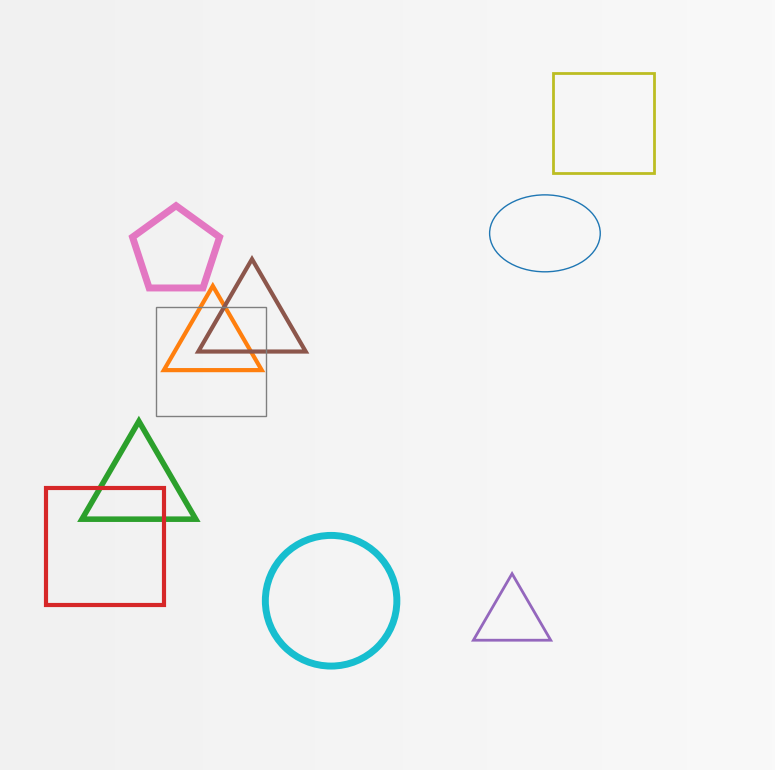[{"shape": "oval", "thickness": 0.5, "radius": 0.36, "center": [0.703, 0.697]}, {"shape": "triangle", "thickness": 1.5, "radius": 0.36, "center": [0.275, 0.556]}, {"shape": "triangle", "thickness": 2, "radius": 0.42, "center": [0.179, 0.368]}, {"shape": "square", "thickness": 1.5, "radius": 0.38, "center": [0.135, 0.29]}, {"shape": "triangle", "thickness": 1, "radius": 0.29, "center": [0.661, 0.197]}, {"shape": "triangle", "thickness": 1.5, "radius": 0.4, "center": [0.325, 0.583]}, {"shape": "pentagon", "thickness": 2.5, "radius": 0.3, "center": [0.227, 0.674]}, {"shape": "square", "thickness": 0.5, "radius": 0.35, "center": [0.272, 0.53]}, {"shape": "square", "thickness": 1, "radius": 0.33, "center": [0.778, 0.84]}, {"shape": "circle", "thickness": 2.5, "radius": 0.42, "center": [0.427, 0.22]}]